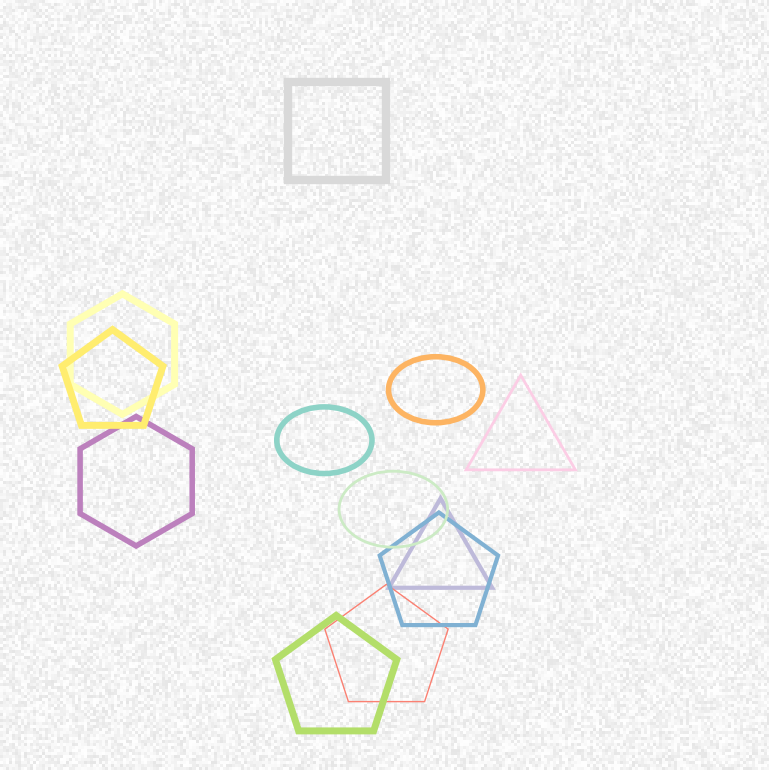[{"shape": "oval", "thickness": 2, "radius": 0.31, "center": [0.421, 0.428]}, {"shape": "hexagon", "thickness": 2.5, "radius": 0.39, "center": [0.159, 0.54]}, {"shape": "triangle", "thickness": 1.5, "radius": 0.39, "center": [0.572, 0.275]}, {"shape": "pentagon", "thickness": 0.5, "radius": 0.42, "center": [0.502, 0.157]}, {"shape": "pentagon", "thickness": 1.5, "radius": 0.4, "center": [0.57, 0.254]}, {"shape": "oval", "thickness": 2, "radius": 0.31, "center": [0.566, 0.494]}, {"shape": "pentagon", "thickness": 2.5, "radius": 0.41, "center": [0.437, 0.118]}, {"shape": "triangle", "thickness": 1, "radius": 0.41, "center": [0.676, 0.431]}, {"shape": "square", "thickness": 3, "radius": 0.32, "center": [0.438, 0.83]}, {"shape": "hexagon", "thickness": 2, "radius": 0.42, "center": [0.177, 0.375]}, {"shape": "oval", "thickness": 1, "radius": 0.35, "center": [0.511, 0.339]}, {"shape": "pentagon", "thickness": 2.5, "radius": 0.34, "center": [0.146, 0.503]}]